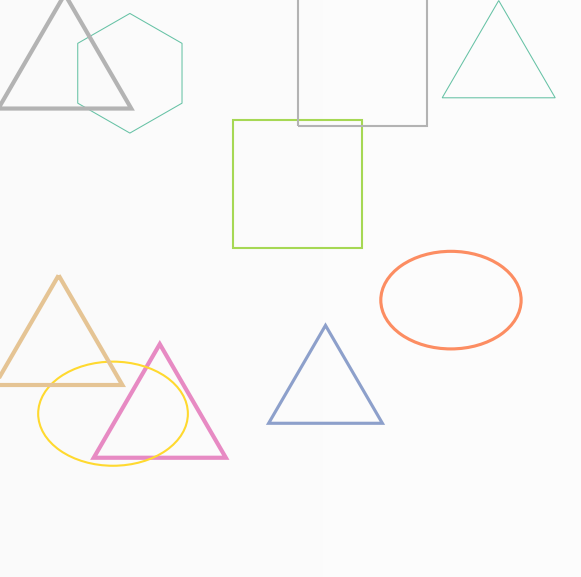[{"shape": "hexagon", "thickness": 0.5, "radius": 0.52, "center": [0.223, 0.872]}, {"shape": "triangle", "thickness": 0.5, "radius": 0.56, "center": [0.858, 0.886]}, {"shape": "oval", "thickness": 1.5, "radius": 0.6, "center": [0.776, 0.479]}, {"shape": "triangle", "thickness": 1.5, "radius": 0.56, "center": [0.56, 0.323]}, {"shape": "triangle", "thickness": 2, "radius": 0.66, "center": [0.275, 0.272]}, {"shape": "square", "thickness": 1, "radius": 0.55, "center": [0.511, 0.681]}, {"shape": "oval", "thickness": 1, "radius": 0.64, "center": [0.194, 0.283]}, {"shape": "triangle", "thickness": 2, "radius": 0.63, "center": [0.101, 0.396]}, {"shape": "triangle", "thickness": 2, "radius": 0.66, "center": [0.112, 0.877]}, {"shape": "square", "thickness": 1, "radius": 0.55, "center": [0.624, 0.891]}]